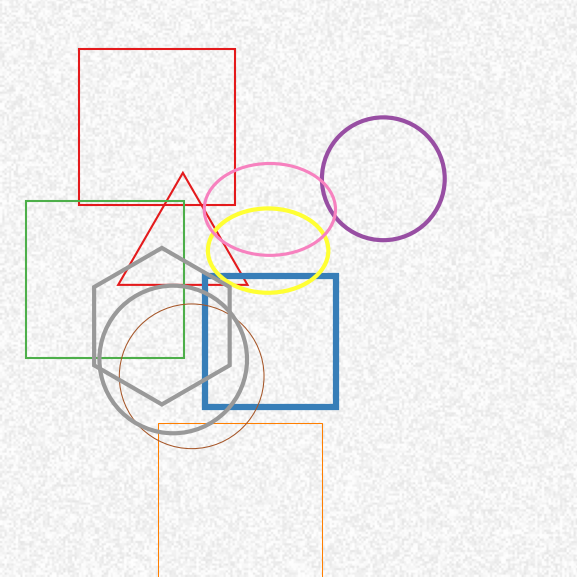[{"shape": "square", "thickness": 1, "radius": 0.68, "center": [0.272, 0.78]}, {"shape": "triangle", "thickness": 1, "radius": 0.65, "center": [0.317, 0.571]}, {"shape": "square", "thickness": 3, "radius": 0.57, "center": [0.468, 0.408]}, {"shape": "square", "thickness": 1, "radius": 0.68, "center": [0.182, 0.515]}, {"shape": "circle", "thickness": 2, "radius": 0.53, "center": [0.664, 0.69]}, {"shape": "square", "thickness": 0.5, "radius": 0.71, "center": [0.416, 0.124]}, {"shape": "oval", "thickness": 2, "radius": 0.52, "center": [0.464, 0.565]}, {"shape": "circle", "thickness": 0.5, "radius": 0.63, "center": [0.332, 0.348]}, {"shape": "oval", "thickness": 1.5, "radius": 0.57, "center": [0.467, 0.637]}, {"shape": "circle", "thickness": 2, "radius": 0.64, "center": [0.3, 0.377]}, {"shape": "hexagon", "thickness": 2, "radius": 0.68, "center": [0.28, 0.434]}]